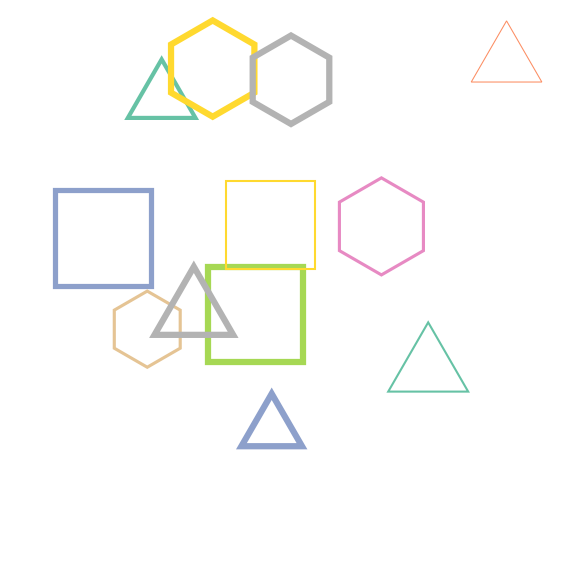[{"shape": "triangle", "thickness": 1, "radius": 0.4, "center": [0.741, 0.361]}, {"shape": "triangle", "thickness": 2, "radius": 0.34, "center": [0.28, 0.829]}, {"shape": "triangle", "thickness": 0.5, "radius": 0.35, "center": [0.877, 0.892]}, {"shape": "triangle", "thickness": 3, "radius": 0.3, "center": [0.47, 0.257]}, {"shape": "square", "thickness": 2.5, "radius": 0.42, "center": [0.178, 0.587]}, {"shape": "hexagon", "thickness": 1.5, "radius": 0.42, "center": [0.66, 0.607]}, {"shape": "square", "thickness": 3, "radius": 0.41, "center": [0.443, 0.455]}, {"shape": "square", "thickness": 1, "radius": 0.38, "center": [0.469, 0.61]}, {"shape": "hexagon", "thickness": 3, "radius": 0.42, "center": [0.368, 0.88]}, {"shape": "hexagon", "thickness": 1.5, "radius": 0.33, "center": [0.255, 0.429]}, {"shape": "triangle", "thickness": 3, "radius": 0.39, "center": [0.336, 0.459]}, {"shape": "hexagon", "thickness": 3, "radius": 0.38, "center": [0.504, 0.861]}]